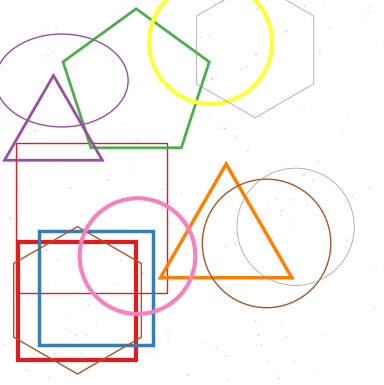[{"shape": "square", "thickness": 1, "radius": 0.98, "center": [0.238, 0.434]}, {"shape": "square", "thickness": 3, "radius": 0.77, "center": [0.2, 0.219]}, {"shape": "square", "thickness": 2.5, "radius": 0.74, "center": [0.248, 0.251]}, {"shape": "pentagon", "thickness": 2, "radius": 1.0, "center": [0.354, 0.778]}, {"shape": "oval", "thickness": 1, "radius": 0.86, "center": [0.16, 0.791]}, {"shape": "triangle", "thickness": 2, "radius": 0.73, "center": [0.139, 0.657]}, {"shape": "triangle", "thickness": 2.5, "radius": 0.98, "center": [0.587, 0.377]}, {"shape": "circle", "thickness": 3, "radius": 0.8, "center": [0.547, 0.89]}, {"shape": "circle", "thickness": 1, "radius": 0.83, "center": [0.692, 0.368]}, {"shape": "hexagon", "thickness": 1, "radius": 0.96, "center": [0.201, 0.22]}, {"shape": "circle", "thickness": 3, "radius": 0.75, "center": [0.357, 0.335]}, {"shape": "circle", "thickness": 0.5, "radius": 0.76, "center": [0.768, 0.411]}, {"shape": "hexagon", "thickness": 0.5, "radius": 0.88, "center": [0.663, 0.87]}]